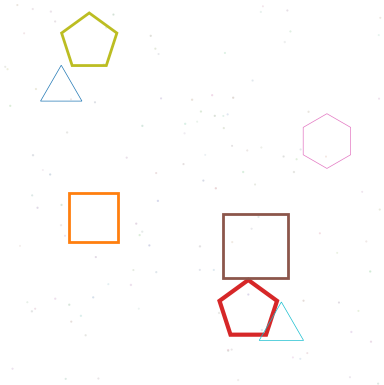[{"shape": "triangle", "thickness": 0.5, "radius": 0.31, "center": [0.159, 0.768]}, {"shape": "square", "thickness": 2, "radius": 0.32, "center": [0.244, 0.436]}, {"shape": "pentagon", "thickness": 3, "radius": 0.39, "center": [0.645, 0.194]}, {"shape": "square", "thickness": 2, "radius": 0.42, "center": [0.663, 0.36]}, {"shape": "hexagon", "thickness": 0.5, "radius": 0.36, "center": [0.849, 0.634]}, {"shape": "pentagon", "thickness": 2, "radius": 0.38, "center": [0.232, 0.891]}, {"shape": "triangle", "thickness": 0.5, "radius": 0.33, "center": [0.731, 0.149]}]